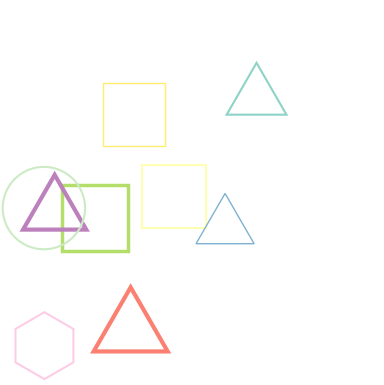[{"shape": "triangle", "thickness": 1.5, "radius": 0.45, "center": [0.666, 0.747]}, {"shape": "square", "thickness": 1.5, "radius": 0.41, "center": [0.452, 0.49]}, {"shape": "triangle", "thickness": 3, "radius": 0.56, "center": [0.339, 0.143]}, {"shape": "triangle", "thickness": 1, "radius": 0.44, "center": [0.585, 0.41]}, {"shape": "square", "thickness": 2.5, "radius": 0.43, "center": [0.247, 0.434]}, {"shape": "hexagon", "thickness": 1.5, "radius": 0.43, "center": [0.115, 0.102]}, {"shape": "triangle", "thickness": 3, "radius": 0.47, "center": [0.142, 0.451]}, {"shape": "circle", "thickness": 1.5, "radius": 0.53, "center": [0.114, 0.46]}, {"shape": "square", "thickness": 1, "radius": 0.41, "center": [0.348, 0.703]}]